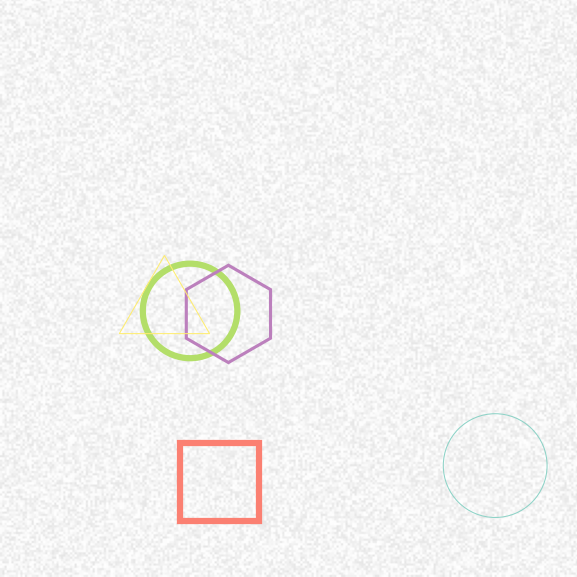[{"shape": "circle", "thickness": 0.5, "radius": 0.45, "center": [0.857, 0.193]}, {"shape": "square", "thickness": 3, "radius": 0.34, "center": [0.38, 0.165]}, {"shape": "circle", "thickness": 3, "radius": 0.41, "center": [0.329, 0.461]}, {"shape": "hexagon", "thickness": 1.5, "radius": 0.42, "center": [0.396, 0.456]}, {"shape": "triangle", "thickness": 0.5, "radius": 0.45, "center": [0.285, 0.467]}]